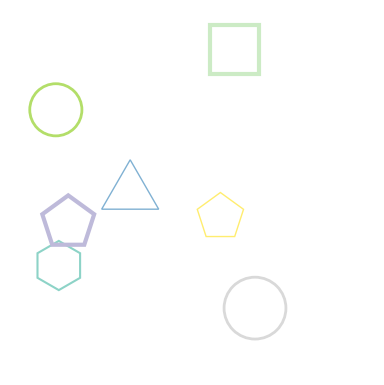[{"shape": "hexagon", "thickness": 1.5, "radius": 0.32, "center": [0.153, 0.31]}, {"shape": "pentagon", "thickness": 3, "radius": 0.35, "center": [0.177, 0.422]}, {"shape": "triangle", "thickness": 1, "radius": 0.43, "center": [0.338, 0.499]}, {"shape": "circle", "thickness": 2, "radius": 0.34, "center": [0.145, 0.715]}, {"shape": "circle", "thickness": 2, "radius": 0.4, "center": [0.662, 0.2]}, {"shape": "square", "thickness": 3, "radius": 0.32, "center": [0.608, 0.871]}, {"shape": "pentagon", "thickness": 1, "radius": 0.32, "center": [0.572, 0.437]}]